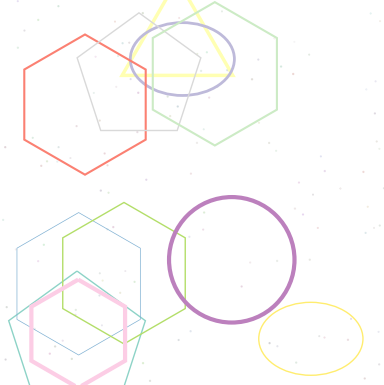[{"shape": "pentagon", "thickness": 1, "radius": 0.93, "center": [0.2, 0.109]}, {"shape": "triangle", "thickness": 2.5, "radius": 0.83, "center": [0.461, 0.887]}, {"shape": "oval", "thickness": 2, "radius": 0.68, "center": [0.474, 0.847]}, {"shape": "hexagon", "thickness": 1.5, "radius": 0.91, "center": [0.221, 0.728]}, {"shape": "hexagon", "thickness": 0.5, "radius": 0.93, "center": [0.204, 0.263]}, {"shape": "hexagon", "thickness": 1, "radius": 0.92, "center": [0.322, 0.29]}, {"shape": "hexagon", "thickness": 3, "radius": 0.7, "center": [0.203, 0.133]}, {"shape": "pentagon", "thickness": 1, "radius": 0.84, "center": [0.361, 0.798]}, {"shape": "circle", "thickness": 3, "radius": 0.81, "center": [0.602, 0.325]}, {"shape": "hexagon", "thickness": 1.5, "radius": 0.93, "center": [0.558, 0.808]}, {"shape": "oval", "thickness": 1, "radius": 0.68, "center": [0.807, 0.12]}]